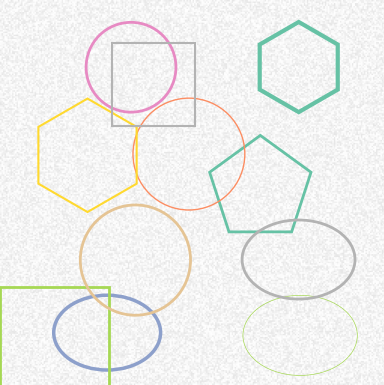[{"shape": "pentagon", "thickness": 2, "radius": 0.69, "center": [0.676, 0.51]}, {"shape": "hexagon", "thickness": 3, "radius": 0.59, "center": [0.776, 0.826]}, {"shape": "circle", "thickness": 1, "radius": 0.73, "center": [0.491, 0.6]}, {"shape": "oval", "thickness": 2.5, "radius": 0.69, "center": [0.278, 0.136]}, {"shape": "circle", "thickness": 2, "radius": 0.58, "center": [0.34, 0.825]}, {"shape": "oval", "thickness": 0.5, "radius": 0.74, "center": [0.78, 0.129]}, {"shape": "square", "thickness": 2, "radius": 0.71, "center": [0.142, 0.111]}, {"shape": "hexagon", "thickness": 1.5, "radius": 0.74, "center": [0.227, 0.597]}, {"shape": "circle", "thickness": 2, "radius": 0.72, "center": [0.352, 0.324]}, {"shape": "square", "thickness": 1.5, "radius": 0.54, "center": [0.4, 0.781]}, {"shape": "oval", "thickness": 2, "radius": 0.73, "center": [0.775, 0.326]}]